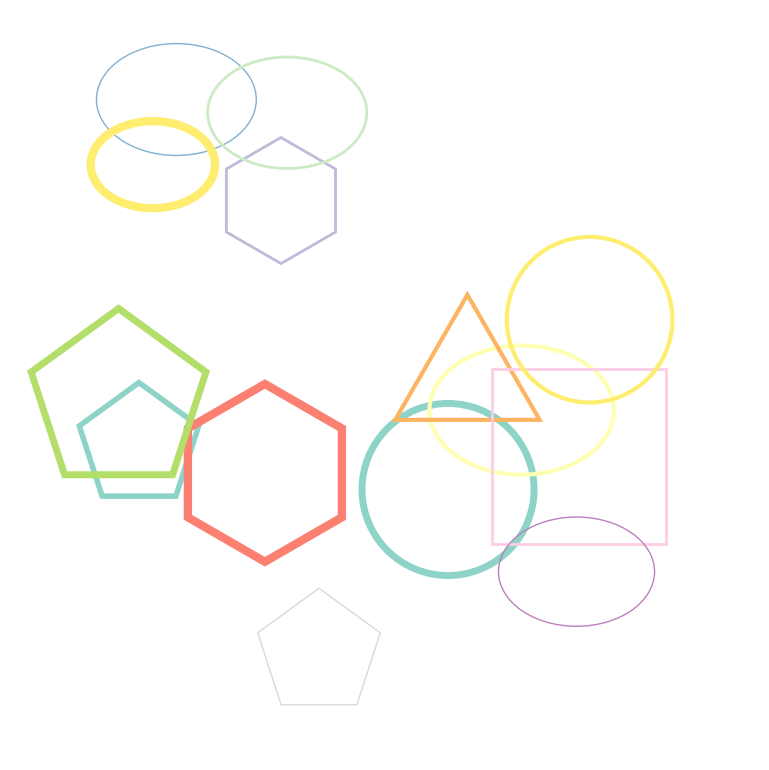[{"shape": "circle", "thickness": 2.5, "radius": 0.56, "center": [0.582, 0.364]}, {"shape": "pentagon", "thickness": 2, "radius": 0.41, "center": [0.181, 0.422]}, {"shape": "oval", "thickness": 1.5, "radius": 0.6, "center": [0.678, 0.467]}, {"shape": "hexagon", "thickness": 1, "radius": 0.41, "center": [0.365, 0.74]}, {"shape": "hexagon", "thickness": 3, "radius": 0.58, "center": [0.344, 0.386]}, {"shape": "oval", "thickness": 0.5, "radius": 0.52, "center": [0.229, 0.871]}, {"shape": "triangle", "thickness": 1.5, "radius": 0.54, "center": [0.607, 0.509]}, {"shape": "pentagon", "thickness": 2.5, "radius": 0.6, "center": [0.154, 0.48]}, {"shape": "square", "thickness": 1, "radius": 0.57, "center": [0.752, 0.407]}, {"shape": "pentagon", "thickness": 0.5, "radius": 0.42, "center": [0.414, 0.152]}, {"shape": "oval", "thickness": 0.5, "radius": 0.51, "center": [0.749, 0.258]}, {"shape": "oval", "thickness": 1, "radius": 0.52, "center": [0.373, 0.854]}, {"shape": "oval", "thickness": 3, "radius": 0.4, "center": [0.198, 0.786]}, {"shape": "circle", "thickness": 1.5, "radius": 0.54, "center": [0.766, 0.585]}]